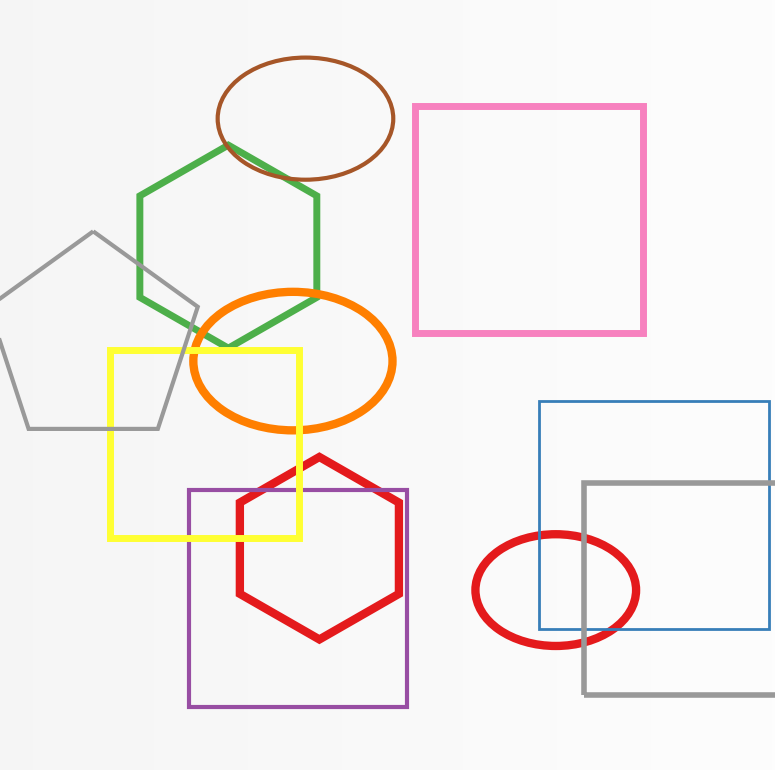[{"shape": "hexagon", "thickness": 3, "radius": 0.59, "center": [0.412, 0.288]}, {"shape": "oval", "thickness": 3, "radius": 0.52, "center": [0.717, 0.234]}, {"shape": "square", "thickness": 1, "radius": 0.74, "center": [0.844, 0.331]}, {"shape": "hexagon", "thickness": 2.5, "radius": 0.66, "center": [0.295, 0.68]}, {"shape": "square", "thickness": 1.5, "radius": 0.7, "center": [0.385, 0.223]}, {"shape": "oval", "thickness": 3, "radius": 0.64, "center": [0.378, 0.531]}, {"shape": "square", "thickness": 2.5, "radius": 0.61, "center": [0.264, 0.424]}, {"shape": "oval", "thickness": 1.5, "radius": 0.57, "center": [0.394, 0.846]}, {"shape": "square", "thickness": 2.5, "radius": 0.74, "center": [0.682, 0.715]}, {"shape": "square", "thickness": 2, "radius": 0.69, "center": [0.892, 0.235]}, {"shape": "pentagon", "thickness": 1.5, "radius": 0.71, "center": [0.12, 0.558]}]